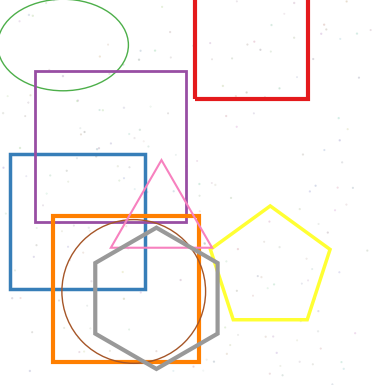[{"shape": "square", "thickness": 3, "radius": 0.73, "center": [0.652, 0.89]}, {"shape": "square", "thickness": 2.5, "radius": 0.88, "center": [0.201, 0.426]}, {"shape": "oval", "thickness": 1, "radius": 0.85, "center": [0.164, 0.883]}, {"shape": "square", "thickness": 2, "radius": 0.98, "center": [0.286, 0.619]}, {"shape": "square", "thickness": 3, "radius": 0.95, "center": [0.327, 0.249]}, {"shape": "pentagon", "thickness": 2.5, "radius": 0.82, "center": [0.702, 0.302]}, {"shape": "circle", "thickness": 1, "radius": 0.93, "center": [0.347, 0.243]}, {"shape": "triangle", "thickness": 1.5, "radius": 0.76, "center": [0.419, 0.432]}, {"shape": "hexagon", "thickness": 3, "radius": 0.92, "center": [0.406, 0.225]}]